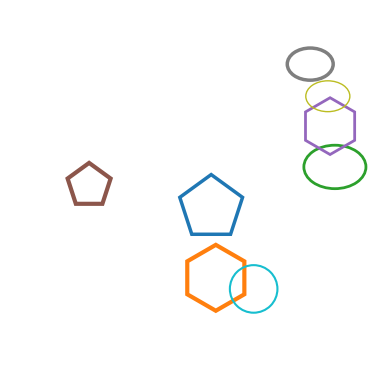[{"shape": "pentagon", "thickness": 2.5, "radius": 0.43, "center": [0.549, 0.461]}, {"shape": "hexagon", "thickness": 3, "radius": 0.43, "center": [0.561, 0.278]}, {"shape": "oval", "thickness": 2, "radius": 0.4, "center": [0.87, 0.566]}, {"shape": "hexagon", "thickness": 2, "radius": 0.37, "center": [0.857, 0.672]}, {"shape": "pentagon", "thickness": 3, "radius": 0.29, "center": [0.231, 0.518]}, {"shape": "oval", "thickness": 2.5, "radius": 0.3, "center": [0.806, 0.833]}, {"shape": "oval", "thickness": 1, "radius": 0.29, "center": [0.851, 0.75]}, {"shape": "circle", "thickness": 1.5, "radius": 0.31, "center": [0.659, 0.25]}]